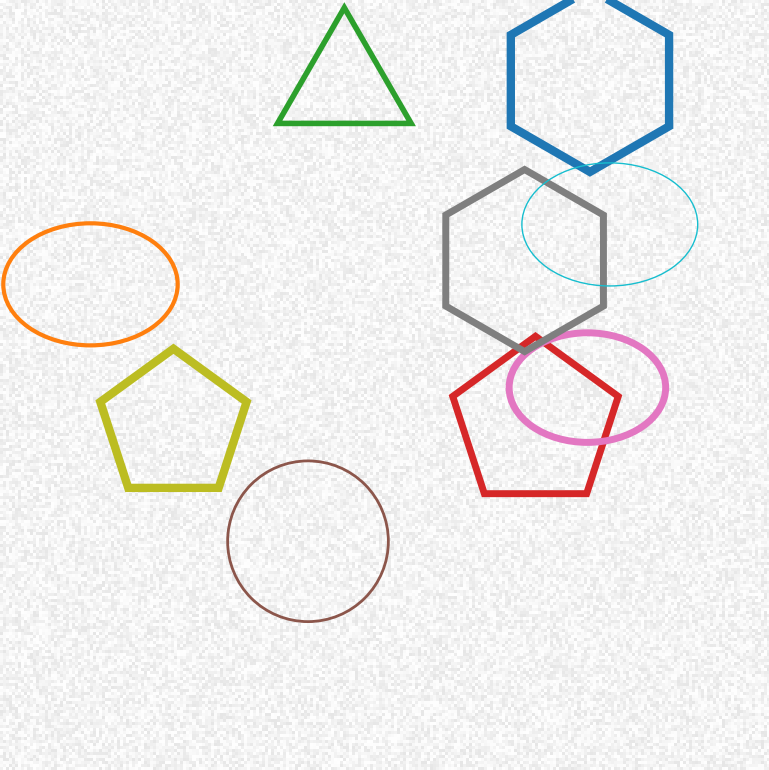[{"shape": "hexagon", "thickness": 3, "radius": 0.59, "center": [0.766, 0.895]}, {"shape": "oval", "thickness": 1.5, "radius": 0.57, "center": [0.118, 0.631]}, {"shape": "triangle", "thickness": 2, "radius": 0.5, "center": [0.447, 0.89]}, {"shape": "pentagon", "thickness": 2.5, "radius": 0.56, "center": [0.695, 0.45]}, {"shape": "circle", "thickness": 1, "radius": 0.52, "center": [0.4, 0.297]}, {"shape": "oval", "thickness": 2.5, "radius": 0.51, "center": [0.763, 0.497]}, {"shape": "hexagon", "thickness": 2.5, "radius": 0.59, "center": [0.681, 0.662]}, {"shape": "pentagon", "thickness": 3, "radius": 0.5, "center": [0.225, 0.447]}, {"shape": "oval", "thickness": 0.5, "radius": 0.57, "center": [0.792, 0.709]}]